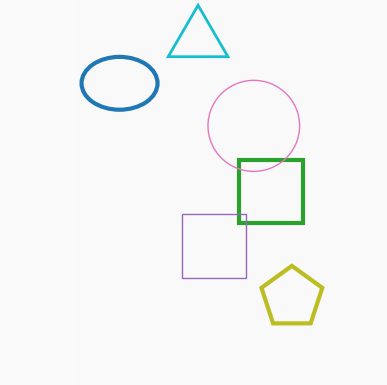[{"shape": "oval", "thickness": 3, "radius": 0.49, "center": [0.308, 0.784]}, {"shape": "square", "thickness": 3, "radius": 0.41, "center": [0.7, 0.502]}, {"shape": "square", "thickness": 1, "radius": 0.42, "center": [0.552, 0.362]}, {"shape": "circle", "thickness": 1, "radius": 0.59, "center": [0.655, 0.673]}, {"shape": "pentagon", "thickness": 3, "radius": 0.41, "center": [0.753, 0.227]}, {"shape": "triangle", "thickness": 2, "radius": 0.45, "center": [0.511, 0.897]}]